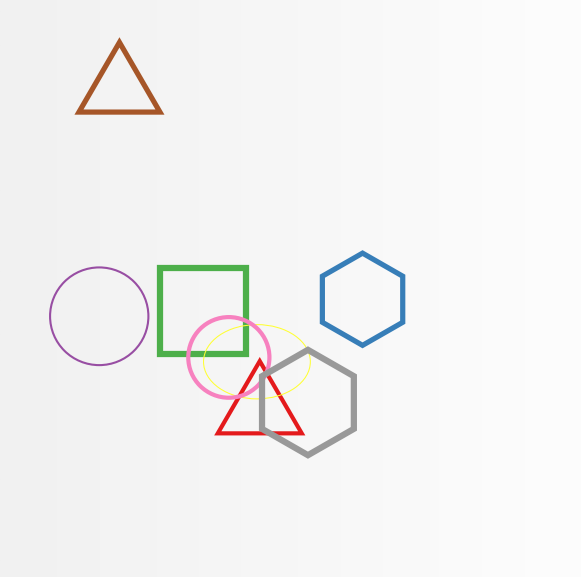[{"shape": "triangle", "thickness": 2, "radius": 0.42, "center": [0.447, 0.29]}, {"shape": "hexagon", "thickness": 2.5, "radius": 0.4, "center": [0.624, 0.481]}, {"shape": "square", "thickness": 3, "radius": 0.37, "center": [0.35, 0.461]}, {"shape": "circle", "thickness": 1, "radius": 0.42, "center": [0.171, 0.451]}, {"shape": "oval", "thickness": 0.5, "radius": 0.46, "center": [0.442, 0.373]}, {"shape": "triangle", "thickness": 2.5, "radius": 0.4, "center": [0.206, 0.845]}, {"shape": "circle", "thickness": 2, "radius": 0.35, "center": [0.394, 0.38]}, {"shape": "hexagon", "thickness": 3, "radius": 0.46, "center": [0.53, 0.302]}]